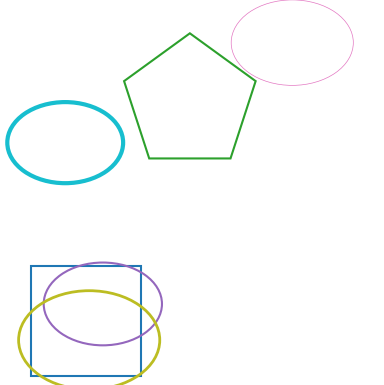[{"shape": "square", "thickness": 1.5, "radius": 0.71, "center": [0.222, 0.167]}, {"shape": "pentagon", "thickness": 1.5, "radius": 0.9, "center": [0.493, 0.734]}, {"shape": "oval", "thickness": 1.5, "radius": 0.77, "center": [0.267, 0.211]}, {"shape": "oval", "thickness": 0.5, "radius": 0.79, "center": [0.759, 0.889]}, {"shape": "oval", "thickness": 2, "radius": 0.92, "center": [0.232, 0.117]}, {"shape": "oval", "thickness": 3, "radius": 0.75, "center": [0.169, 0.63]}]